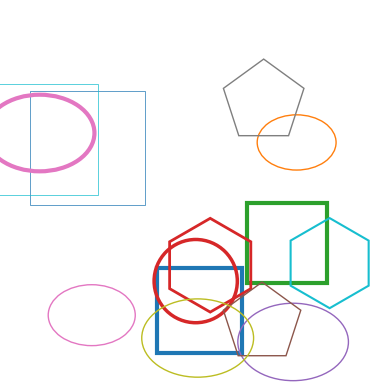[{"shape": "square", "thickness": 3, "radius": 0.56, "center": [0.518, 0.194]}, {"shape": "square", "thickness": 0.5, "radius": 0.74, "center": [0.228, 0.615]}, {"shape": "oval", "thickness": 1, "radius": 0.51, "center": [0.77, 0.63]}, {"shape": "square", "thickness": 3, "radius": 0.52, "center": [0.746, 0.369]}, {"shape": "hexagon", "thickness": 2, "radius": 0.61, "center": [0.546, 0.311]}, {"shape": "circle", "thickness": 2.5, "radius": 0.54, "center": [0.508, 0.27]}, {"shape": "oval", "thickness": 1, "radius": 0.72, "center": [0.761, 0.112]}, {"shape": "pentagon", "thickness": 1, "radius": 0.53, "center": [0.681, 0.162]}, {"shape": "oval", "thickness": 3, "radius": 0.71, "center": [0.103, 0.655]}, {"shape": "oval", "thickness": 1, "radius": 0.57, "center": [0.238, 0.181]}, {"shape": "pentagon", "thickness": 1, "radius": 0.55, "center": [0.685, 0.737]}, {"shape": "oval", "thickness": 1, "radius": 0.73, "center": [0.513, 0.122]}, {"shape": "hexagon", "thickness": 1.5, "radius": 0.59, "center": [0.856, 0.317]}, {"shape": "square", "thickness": 0.5, "radius": 0.73, "center": [0.11, 0.637]}]